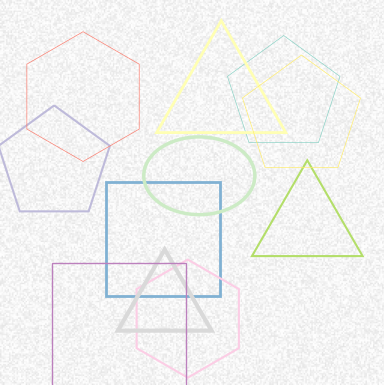[{"shape": "pentagon", "thickness": 0.5, "radius": 0.77, "center": [0.737, 0.754]}, {"shape": "triangle", "thickness": 2, "radius": 0.97, "center": [0.575, 0.752]}, {"shape": "pentagon", "thickness": 1.5, "radius": 0.76, "center": [0.141, 0.574]}, {"shape": "hexagon", "thickness": 0.5, "radius": 0.84, "center": [0.216, 0.749]}, {"shape": "square", "thickness": 2, "radius": 0.74, "center": [0.423, 0.378]}, {"shape": "triangle", "thickness": 1.5, "radius": 0.83, "center": [0.798, 0.418]}, {"shape": "hexagon", "thickness": 1.5, "radius": 0.77, "center": [0.488, 0.172]}, {"shape": "triangle", "thickness": 3, "radius": 0.7, "center": [0.428, 0.211]}, {"shape": "square", "thickness": 1, "radius": 0.87, "center": [0.31, 0.143]}, {"shape": "oval", "thickness": 2.5, "radius": 0.72, "center": [0.518, 0.543]}, {"shape": "pentagon", "thickness": 0.5, "radius": 0.81, "center": [0.783, 0.696]}]